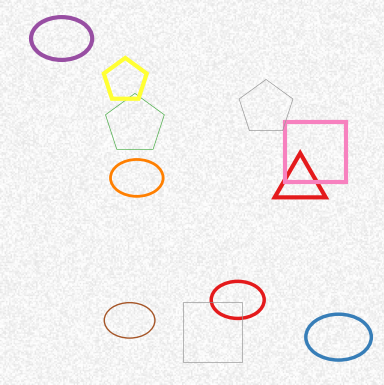[{"shape": "triangle", "thickness": 3, "radius": 0.38, "center": [0.78, 0.526]}, {"shape": "oval", "thickness": 2.5, "radius": 0.34, "center": [0.617, 0.221]}, {"shape": "oval", "thickness": 2.5, "radius": 0.43, "center": [0.879, 0.124]}, {"shape": "pentagon", "thickness": 0.5, "radius": 0.4, "center": [0.35, 0.677]}, {"shape": "oval", "thickness": 3, "radius": 0.4, "center": [0.16, 0.9]}, {"shape": "oval", "thickness": 2, "radius": 0.34, "center": [0.355, 0.538]}, {"shape": "pentagon", "thickness": 3, "radius": 0.29, "center": [0.325, 0.791]}, {"shape": "oval", "thickness": 1, "radius": 0.33, "center": [0.337, 0.168]}, {"shape": "square", "thickness": 3, "radius": 0.39, "center": [0.819, 0.605]}, {"shape": "pentagon", "thickness": 0.5, "radius": 0.37, "center": [0.691, 0.72]}, {"shape": "square", "thickness": 0.5, "radius": 0.39, "center": [0.552, 0.137]}]